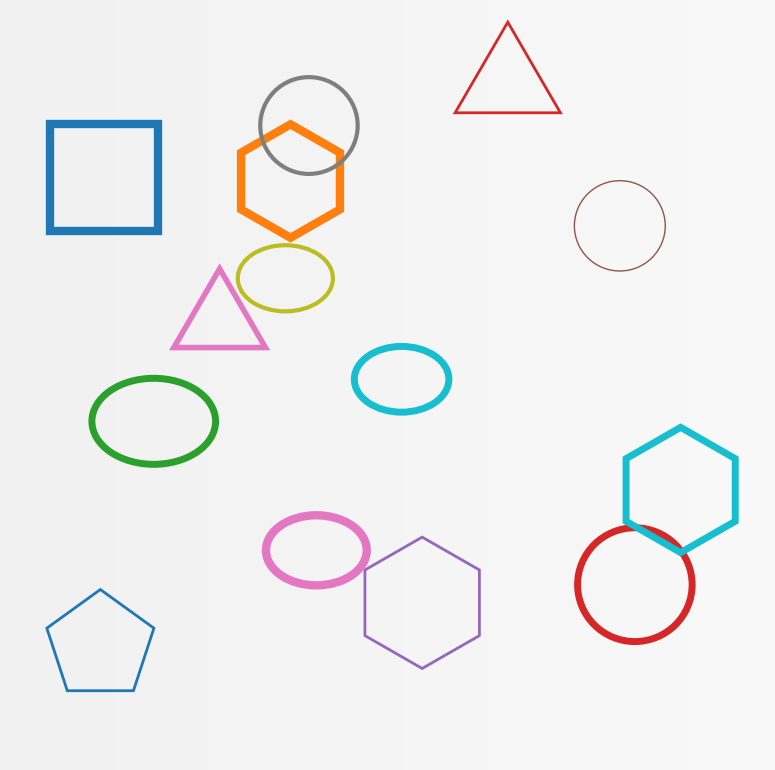[{"shape": "pentagon", "thickness": 1, "radius": 0.36, "center": [0.13, 0.162]}, {"shape": "square", "thickness": 3, "radius": 0.35, "center": [0.134, 0.77]}, {"shape": "hexagon", "thickness": 3, "radius": 0.37, "center": [0.375, 0.765]}, {"shape": "oval", "thickness": 2.5, "radius": 0.4, "center": [0.198, 0.453]}, {"shape": "triangle", "thickness": 1, "radius": 0.39, "center": [0.655, 0.893]}, {"shape": "circle", "thickness": 2.5, "radius": 0.37, "center": [0.819, 0.241]}, {"shape": "hexagon", "thickness": 1, "radius": 0.43, "center": [0.545, 0.217]}, {"shape": "circle", "thickness": 0.5, "radius": 0.29, "center": [0.8, 0.707]}, {"shape": "triangle", "thickness": 2, "radius": 0.34, "center": [0.283, 0.583]}, {"shape": "oval", "thickness": 3, "radius": 0.32, "center": [0.408, 0.285]}, {"shape": "circle", "thickness": 1.5, "radius": 0.31, "center": [0.399, 0.837]}, {"shape": "oval", "thickness": 1.5, "radius": 0.31, "center": [0.368, 0.639]}, {"shape": "hexagon", "thickness": 2.5, "radius": 0.41, "center": [0.878, 0.364]}, {"shape": "oval", "thickness": 2.5, "radius": 0.3, "center": [0.518, 0.507]}]